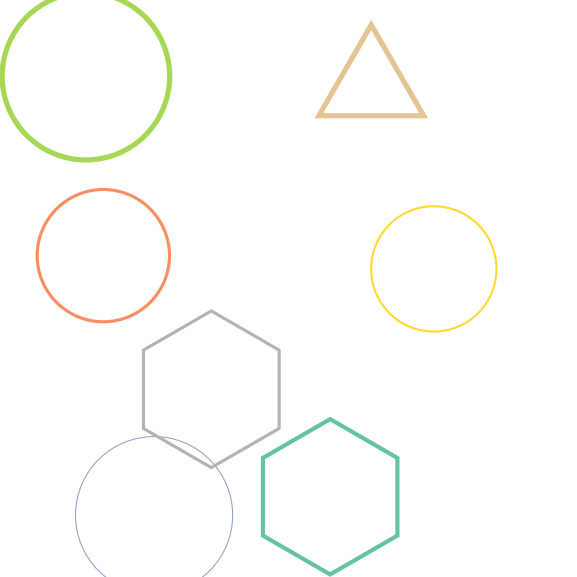[{"shape": "hexagon", "thickness": 2, "radius": 0.67, "center": [0.572, 0.139]}, {"shape": "circle", "thickness": 1.5, "radius": 0.57, "center": [0.179, 0.556]}, {"shape": "circle", "thickness": 0.5, "radius": 0.68, "center": [0.267, 0.107]}, {"shape": "circle", "thickness": 2.5, "radius": 0.73, "center": [0.149, 0.867]}, {"shape": "circle", "thickness": 1, "radius": 0.54, "center": [0.751, 0.534]}, {"shape": "triangle", "thickness": 2.5, "radius": 0.52, "center": [0.643, 0.851]}, {"shape": "hexagon", "thickness": 1.5, "radius": 0.68, "center": [0.366, 0.325]}]